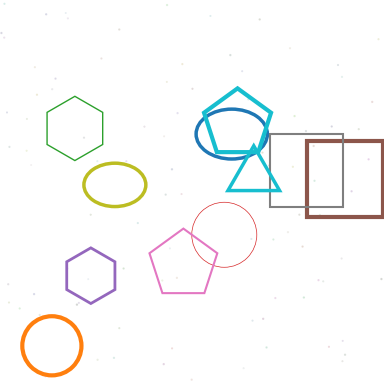[{"shape": "oval", "thickness": 2.5, "radius": 0.46, "center": [0.602, 0.652]}, {"shape": "circle", "thickness": 3, "radius": 0.38, "center": [0.135, 0.102]}, {"shape": "hexagon", "thickness": 1, "radius": 0.42, "center": [0.194, 0.666]}, {"shape": "circle", "thickness": 0.5, "radius": 0.42, "center": [0.583, 0.39]}, {"shape": "hexagon", "thickness": 2, "radius": 0.36, "center": [0.236, 0.284]}, {"shape": "square", "thickness": 3, "radius": 0.49, "center": [0.897, 0.536]}, {"shape": "pentagon", "thickness": 1.5, "radius": 0.46, "center": [0.476, 0.314]}, {"shape": "square", "thickness": 1.5, "radius": 0.48, "center": [0.796, 0.557]}, {"shape": "oval", "thickness": 2.5, "radius": 0.4, "center": [0.298, 0.52]}, {"shape": "triangle", "thickness": 2.5, "radius": 0.39, "center": [0.659, 0.544]}, {"shape": "pentagon", "thickness": 3, "radius": 0.46, "center": [0.617, 0.679]}]